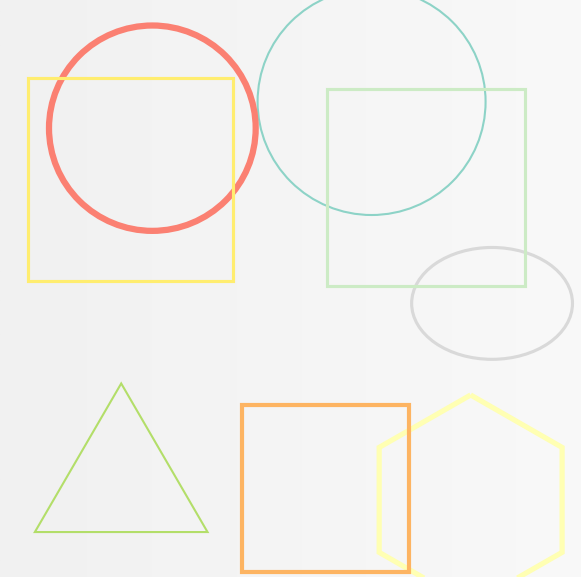[{"shape": "circle", "thickness": 1, "radius": 0.98, "center": [0.639, 0.823]}, {"shape": "hexagon", "thickness": 2.5, "radius": 0.91, "center": [0.81, 0.134]}, {"shape": "circle", "thickness": 3, "radius": 0.89, "center": [0.262, 0.777]}, {"shape": "square", "thickness": 2, "radius": 0.72, "center": [0.56, 0.154]}, {"shape": "triangle", "thickness": 1, "radius": 0.86, "center": [0.209, 0.164]}, {"shape": "oval", "thickness": 1.5, "radius": 0.69, "center": [0.847, 0.474]}, {"shape": "square", "thickness": 1.5, "radius": 0.85, "center": [0.734, 0.674]}, {"shape": "square", "thickness": 1.5, "radius": 0.88, "center": [0.225, 0.688]}]